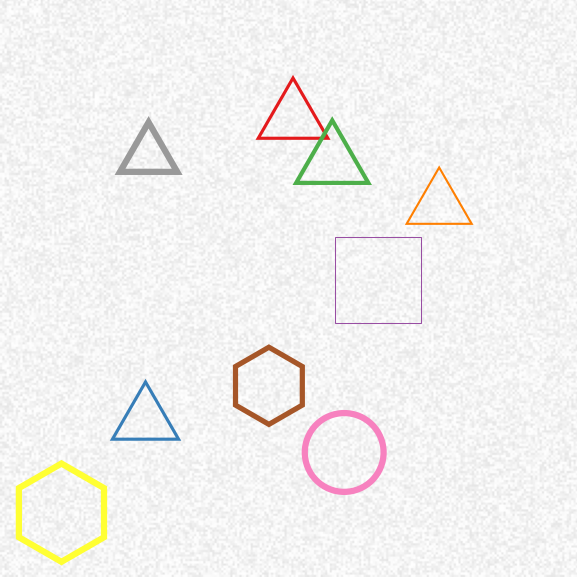[{"shape": "triangle", "thickness": 1.5, "radius": 0.35, "center": [0.507, 0.795]}, {"shape": "triangle", "thickness": 1.5, "radius": 0.33, "center": [0.252, 0.272]}, {"shape": "triangle", "thickness": 2, "radius": 0.36, "center": [0.575, 0.719]}, {"shape": "square", "thickness": 0.5, "radius": 0.37, "center": [0.655, 0.514]}, {"shape": "triangle", "thickness": 1, "radius": 0.33, "center": [0.76, 0.644]}, {"shape": "hexagon", "thickness": 3, "radius": 0.43, "center": [0.106, 0.111]}, {"shape": "hexagon", "thickness": 2.5, "radius": 0.33, "center": [0.466, 0.331]}, {"shape": "circle", "thickness": 3, "radius": 0.34, "center": [0.596, 0.216]}, {"shape": "triangle", "thickness": 3, "radius": 0.29, "center": [0.257, 0.73]}]